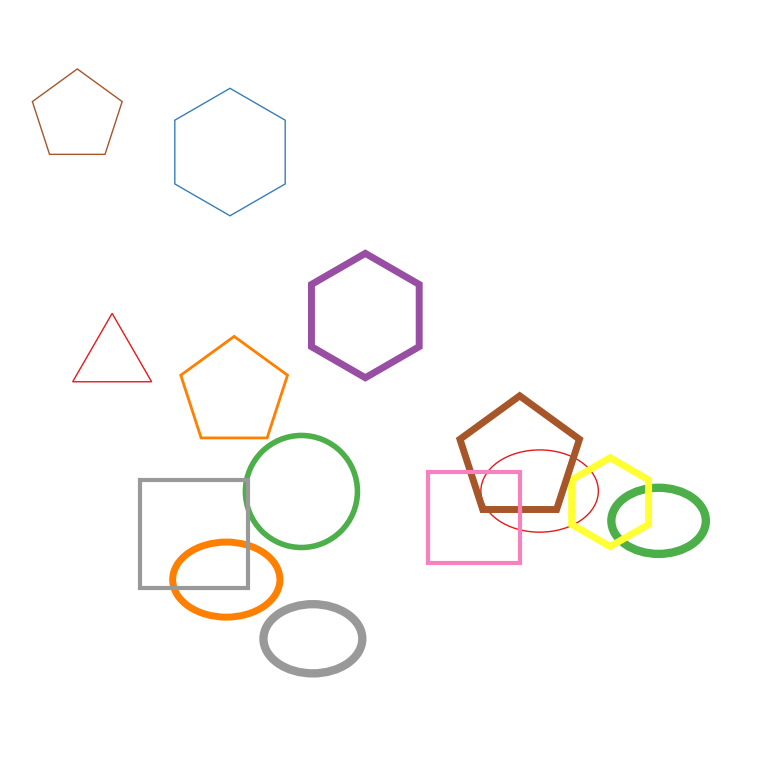[{"shape": "oval", "thickness": 0.5, "radius": 0.38, "center": [0.701, 0.362]}, {"shape": "triangle", "thickness": 0.5, "radius": 0.3, "center": [0.146, 0.534]}, {"shape": "hexagon", "thickness": 0.5, "radius": 0.41, "center": [0.299, 0.803]}, {"shape": "circle", "thickness": 2, "radius": 0.36, "center": [0.391, 0.362]}, {"shape": "oval", "thickness": 3, "radius": 0.31, "center": [0.855, 0.324]}, {"shape": "hexagon", "thickness": 2.5, "radius": 0.4, "center": [0.474, 0.59]}, {"shape": "pentagon", "thickness": 1, "radius": 0.36, "center": [0.304, 0.49]}, {"shape": "oval", "thickness": 2.5, "radius": 0.35, "center": [0.294, 0.247]}, {"shape": "hexagon", "thickness": 2.5, "radius": 0.29, "center": [0.792, 0.348]}, {"shape": "pentagon", "thickness": 2.5, "radius": 0.41, "center": [0.675, 0.404]}, {"shape": "pentagon", "thickness": 0.5, "radius": 0.31, "center": [0.1, 0.849]}, {"shape": "square", "thickness": 1.5, "radius": 0.3, "center": [0.616, 0.328]}, {"shape": "square", "thickness": 1.5, "radius": 0.35, "center": [0.252, 0.307]}, {"shape": "oval", "thickness": 3, "radius": 0.32, "center": [0.406, 0.17]}]